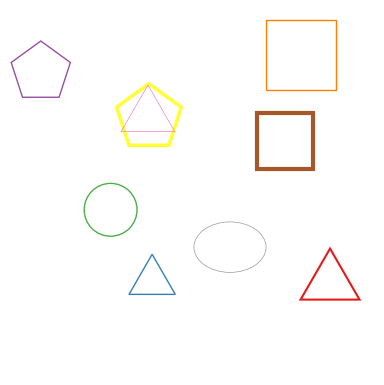[{"shape": "triangle", "thickness": 1.5, "radius": 0.44, "center": [0.857, 0.266]}, {"shape": "triangle", "thickness": 1, "radius": 0.35, "center": [0.395, 0.27]}, {"shape": "circle", "thickness": 1, "radius": 0.34, "center": [0.287, 0.455]}, {"shape": "pentagon", "thickness": 1, "radius": 0.4, "center": [0.106, 0.813]}, {"shape": "square", "thickness": 1, "radius": 0.45, "center": [0.782, 0.857]}, {"shape": "pentagon", "thickness": 2.5, "radius": 0.44, "center": [0.387, 0.694]}, {"shape": "square", "thickness": 3, "radius": 0.37, "center": [0.74, 0.634]}, {"shape": "triangle", "thickness": 0.5, "radius": 0.4, "center": [0.384, 0.698]}, {"shape": "oval", "thickness": 0.5, "radius": 0.47, "center": [0.597, 0.358]}]